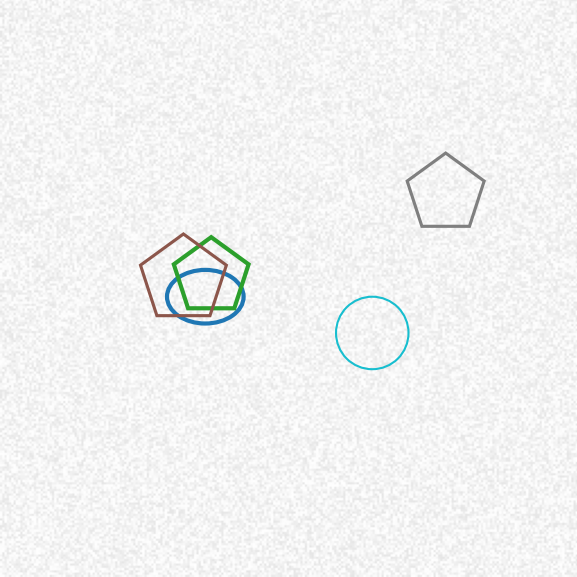[{"shape": "oval", "thickness": 2, "radius": 0.33, "center": [0.356, 0.485]}, {"shape": "pentagon", "thickness": 2, "radius": 0.34, "center": [0.366, 0.52]}, {"shape": "pentagon", "thickness": 1.5, "radius": 0.39, "center": [0.318, 0.516]}, {"shape": "pentagon", "thickness": 1.5, "radius": 0.35, "center": [0.772, 0.664]}, {"shape": "circle", "thickness": 1, "radius": 0.31, "center": [0.645, 0.423]}]